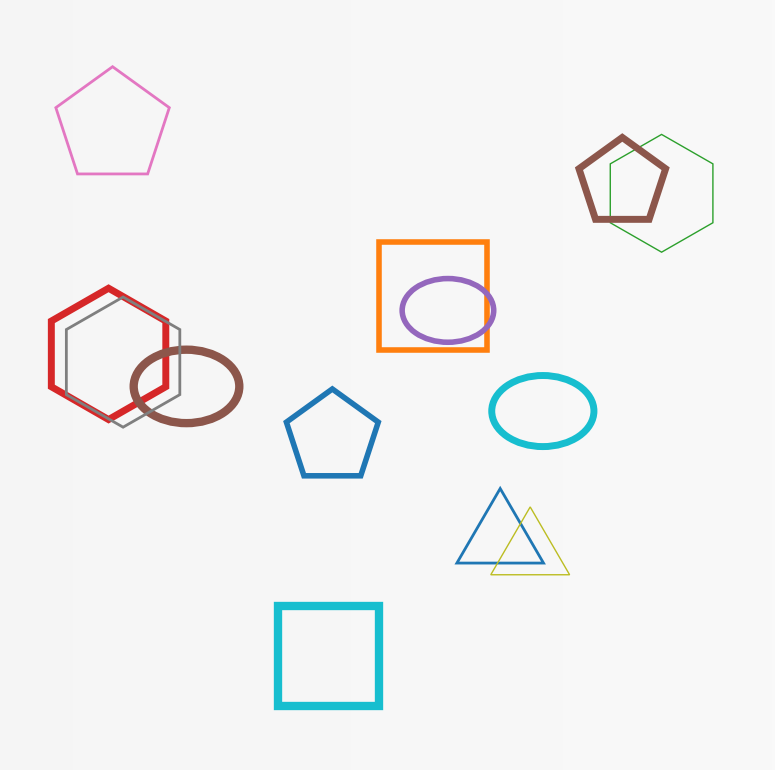[{"shape": "triangle", "thickness": 1, "radius": 0.32, "center": [0.645, 0.301]}, {"shape": "pentagon", "thickness": 2, "radius": 0.31, "center": [0.429, 0.433]}, {"shape": "square", "thickness": 2, "radius": 0.35, "center": [0.559, 0.616]}, {"shape": "hexagon", "thickness": 0.5, "radius": 0.38, "center": [0.854, 0.749]}, {"shape": "hexagon", "thickness": 2.5, "radius": 0.43, "center": [0.14, 0.54]}, {"shape": "oval", "thickness": 2, "radius": 0.3, "center": [0.578, 0.597]}, {"shape": "oval", "thickness": 3, "radius": 0.34, "center": [0.241, 0.498]}, {"shape": "pentagon", "thickness": 2.5, "radius": 0.29, "center": [0.803, 0.763]}, {"shape": "pentagon", "thickness": 1, "radius": 0.38, "center": [0.145, 0.836]}, {"shape": "hexagon", "thickness": 1, "radius": 0.42, "center": [0.159, 0.53]}, {"shape": "triangle", "thickness": 0.5, "radius": 0.29, "center": [0.684, 0.283]}, {"shape": "square", "thickness": 3, "radius": 0.32, "center": [0.424, 0.148]}, {"shape": "oval", "thickness": 2.5, "radius": 0.33, "center": [0.7, 0.466]}]